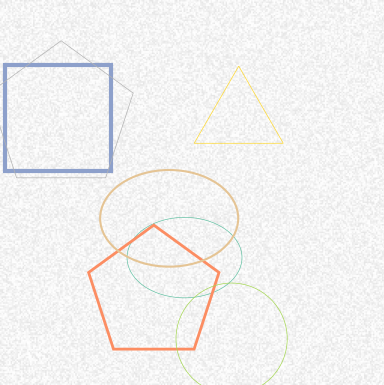[{"shape": "oval", "thickness": 0.5, "radius": 0.75, "center": [0.479, 0.331]}, {"shape": "pentagon", "thickness": 2, "radius": 0.89, "center": [0.399, 0.237]}, {"shape": "square", "thickness": 3, "radius": 0.69, "center": [0.151, 0.694]}, {"shape": "circle", "thickness": 0.5, "radius": 0.72, "center": [0.602, 0.12]}, {"shape": "triangle", "thickness": 0.5, "radius": 0.67, "center": [0.62, 0.695]}, {"shape": "oval", "thickness": 1.5, "radius": 0.9, "center": [0.439, 0.433]}, {"shape": "pentagon", "thickness": 0.5, "radius": 0.98, "center": [0.159, 0.697]}]